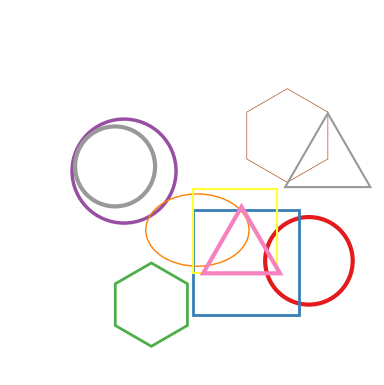[{"shape": "circle", "thickness": 3, "radius": 0.57, "center": [0.802, 0.323]}, {"shape": "square", "thickness": 2, "radius": 0.69, "center": [0.639, 0.318]}, {"shape": "hexagon", "thickness": 2, "radius": 0.54, "center": [0.393, 0.209]}, {"shape": "circle", "thickness": 2.5, "radius": 0.68, "center": [0.322, 0.556]}, {"shape": "oval", "thickness": 1, "radius": 0.67, "center": [0.513, 0.402]}, {"shape": "square", "thickness": 1.5, "radius": 0.54, "center": [0.611, 0.4]}, {"shape": "hexagon", "thickness": 0.5, "radius": 0.61, "center": [0.746, 0.648]}, {"shape": "triangle", "thickness": 3, "radius": 0.58, "center": [0.627, 0.348]}, {"shape": "circle", "thickness": 3, "radius": 0.52, "center": [0.299, 0.568]}, {"shape": "triangle", "thickness": 1.5, "radius": 0.64, "center": [0.851, 0.578]}]